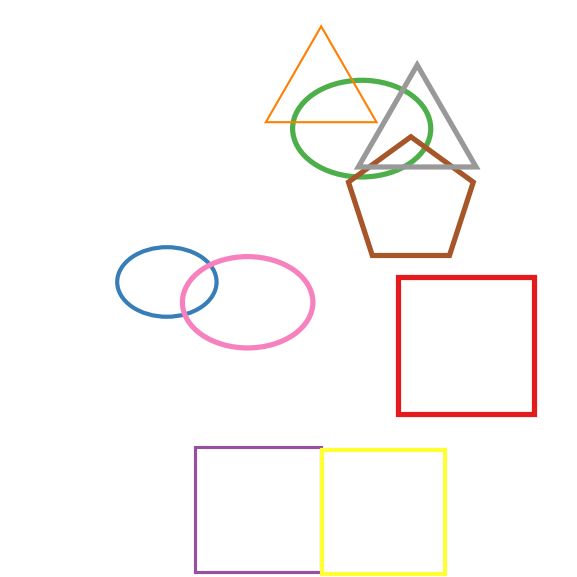[{"shape": "square", "thickness": 2.5, "radius": 0.59, "center": [0.807, 0.401]}, {"shape": "oval", "thickness": 2, "radius": 0.43, "center": [0.289, 0.511]}, {"shape": "oval", "thickness": 2.5, "radius": 0.6, "center": [0.626, 0.776]}, {"shape": "square", "thickness": 1.5, "radius": 0.54, "center": [0.447, 0.117]}, {"shape": "triangle", "thickness": 1, "radius": 0.55, "center": [0.556, 0.843]}, {"shape": "square", "thickness": 2, "radius": 0.54, "center": [0.664, 0.113]}, {"shape": "pentagon", "thickness": 2.5, "radius": 0.57, "center": [0.711, 0.649]}, {"shape": "oval", "thickness": 2.5, "radius": 0.56, "center": [0.429, 0.476]}, {"shape": "triangle", "thickness": 2.5, "radius": 0.59, "center": [0.722, 0.769]}]